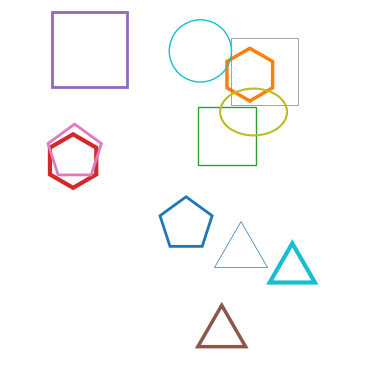[{"shape": "triangle", "thickness": 0.5, "radius": 0.4, "center": [0.626, 0.345]}, {"shape": "pentagon", "thickness": 2, "radius": 0.36, "center": [0.483, 0.418]}, {"shape": "hexagon", "thickness": 2.5, "radius": 0.34, "center": [0.649, 0.806]}, {"shape": "square", "thickness": 1, "radius": 0.37, "center": [0.59, 0.646]}, {"shape": "hexagon", "thickness": 3, "radius": 0.35, "center": [0.19, 0.582]}, {"shape": "square", "thickness": 2, "radius": 0.49, "center": [0.233, 0.871]}, {"shape": "triangle", "thickness": 2.5, "radius": 0.36, "center": [0.576, 0.135]}, {"shape": "pentagon", "thickness": 2, "radius": 0.36, "center": [0.194, 0.605]}, {"shape": "square", "thickness": 0.5, "radius": 0.44, "center": [0.688, 0.814]}, {"shape": "oval", "thickness": 1.5, "radius": 0.43, "center": [0.659, 0.709]}, {"shape": "circle", "thickness": 1, "radius": 0.4, "center": [0.52, 0.868]}, {"shape": "triangle", "thickness": 3, "radius": 0.34, "center": [0.759, 0.3]}]